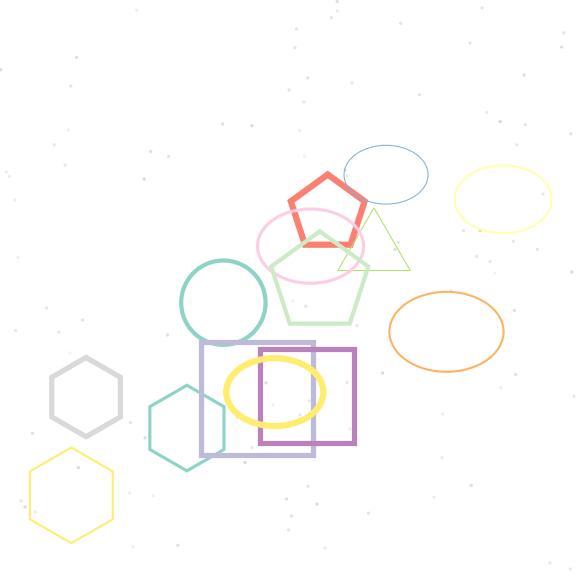[{"shape": "circle", "thickness": 2, "radius": 0.37, "center": [0.387, 0.475]}, {"shape": "hexagon", "thickness": 1.5, "radius": 0.37, "center": [0.324, 0.258]}, {"shape": "oval", "thickness": 1, "radius": 0.42, "center": [0.871, 0.654]}, {"shape": "square", "thickness": 2.5, "radius": 0.49, "center": [0.445, 0.309]}, {"shape": "pentagon", "thickness": 3, "radius": 0.34, "center": [0.568, 0.63]}, {"shape": "oval", "thickness": 0.5, "radius": 0.36, "center": [0.668, 0.697]}, {"shape": "oval", "thickness": 1, "radius": 0.49, "center": [0.773, 0.425]}, {"shape": "triangle", "thickness": 0.5, "radius": 0.36, "center": [0.648, 0.567]}, {"shape": "oval", "thickness": 1.5, "radius": 0.46, "center": [0.538, 0.573]}, {"shape": "hexagon", "thickness": 2.5, "radius": 0.34, "center": [0.149, 0.312]}, {"shape": "square", "thickness": 2.5, "radius": 0.41, "center": [0.531, 0.313]}, {"shape": "pentagon", "thickness": 2, "radius": 0.44, "center": [0.554, 0.51]}, {"shape": "oval", "thickness": 3, "radius": 0.42, "center": [0.476, 0.32]}, {"shape": "hexagon", "thickness": 1, "radius": 0.41, "center": [0.123, 0.141]}]